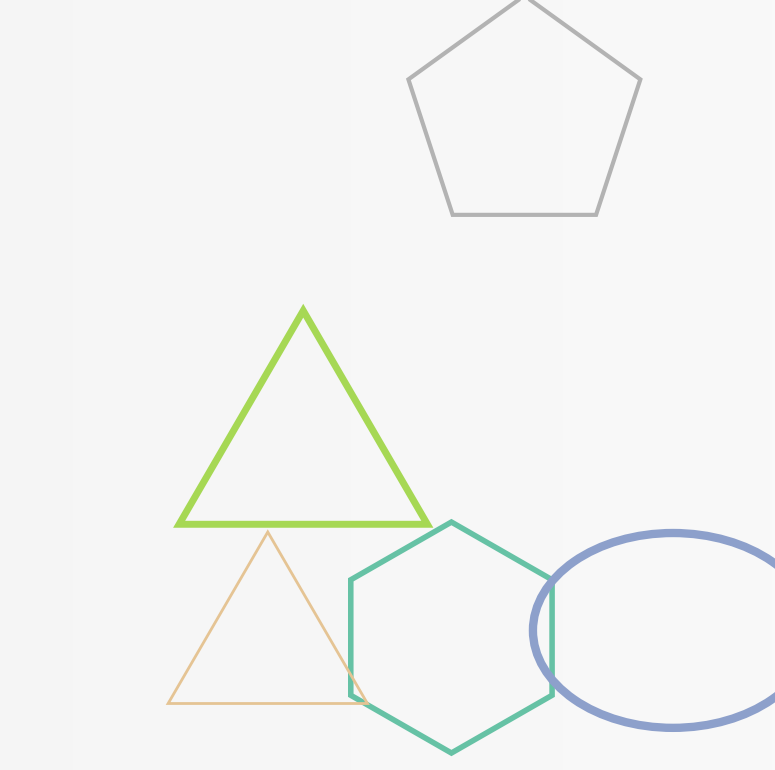[{"shape": "hexagon", "thickness": 2, "radius": 0.75, "center": [0.582, 0.172]}, {"shape": "oval", "thickness": 3, "radius": 0.9, "center": [0.868, 0.181]}, {"shape": "triangle", "thickness": 2.5, "radius": 0.92, "center": [0.391, 0.412]}, {"shape": "triangle", "thickness": 1, "radius": 0.74, "center": [0.346, 0.161]}, {"shape": "pentagon", "thickness": 1.5, "radius": 0.79, "center": [0.677, 0.848]}]